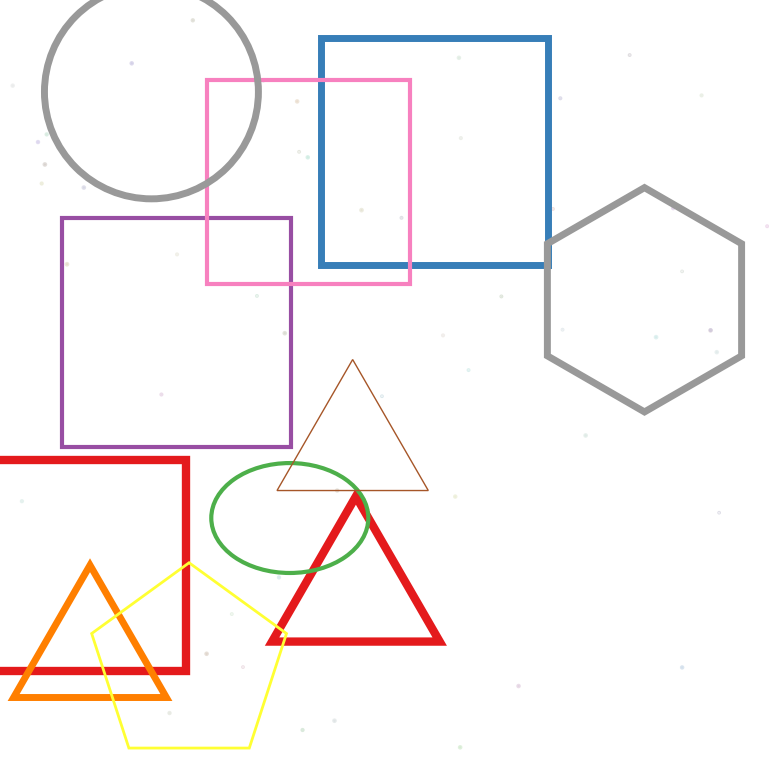[{"shape": "square", "thickness": 3, "radius": 0.68, "center": [0.105, 0.266]}, {"shape": "triangle", "thickness": 3, "radius": 0.63, "center": [0.462, 0.23]}, {"shape": "square", "thickness": 2.5, "radius": 0.74, "center": [0.564, 0.804]}, {"shape": "oval", "thickness": 1.5, "radius": 0.51, "center": [0.376, 0.327]}, {"shape": "square", "thickness": 1.5, "radius": 0.74, "center": [0.229, 0.568]}, {"shape": "triangle", "thickness": 2.5, "radius": 0.57, "center": [0.117, 0.151]}, {"shape": "pentagon", "thickness": 1, "radius": 0.67, "center": [0.246, 0.136]}, {"shape": "triangle", "thickness": 0.5, "radius": 0.57, "center": [0.458, 0.42]}, {"shape": "square", "thickness": 1.5, "radius": 0.66, "center": [0.401, 0.764]}, {"shape": "circle", "thickness": 2.5, "radius": 0.69, "center": [0.197, 0.881]}, {"shape": "hexagon", "thickness": 2.5, "radius": 0.73, "center": [0.837, 0.611]}]